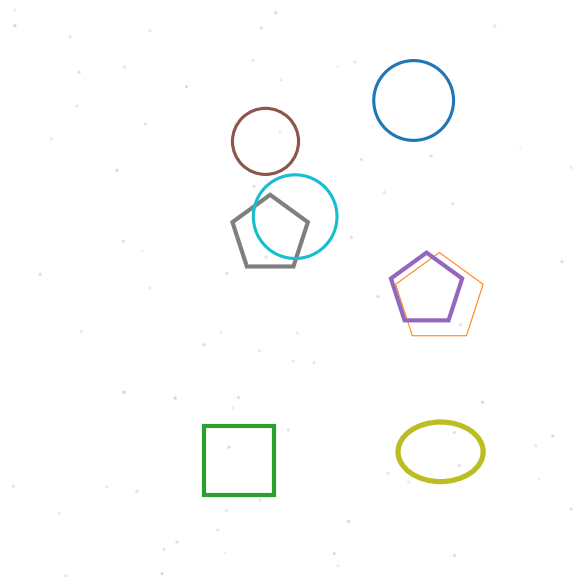[{"shape": "circle", "thickness": 1.5, "radius": 0.35, "center": [0.716, 0.825]}, {"shape": "pentagon", "thickness": 0.5, "radius": 0.4, "center": [0.761, 0.482]}, {"shape": "square", "thickness": 2, "radius": 0.3, "center": [0.414, 0.201]}, {"shape": "pentagon", "thickness": 2, "radius": 0.32, "center": [0.739, 0.497]}, {"shape": "circle", "thickness": 1.5, "radius": 0.29, "center": [0.46, 0.754]}, {"shape": "pentagon", "thickness": 2, "radius": 0.34, "center": [0.468, 0.593]}, {"shape": "oval", "thickness": 2.5, "radius": 0.37, "center": [0.763, 0.217]}, {"shape": "circle", "thickness": 1.5, "radius": 0.36, "center": [0.511, 0.624]}]